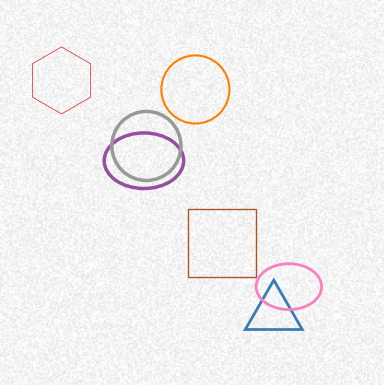[{"shape": "hexagon", "thickness": 0.5, "radius": 0.44, "center": [0.16, 0.791]}, {"shape": "triangle", "thickness": 2, "radius": 0.43, "center": [0.711, 0.187]}, {"shape": "oval", "thickness": 2.5, "radius": 0.52, "center": [0.374, 0.583]}, {"shape": "circle", "thickness": 1.5, "radius": 0.44, "center": [0.508, 0.768]}, {"shape": "square", "thickness": 1, "radius": 0.44, "center": [0.577, 0.369]}, {"shape": "oval", "thickness": 2, "radius": 0.43, "center": [0.75, 0.255]}, {"shape": "circle", "thickness": 2.5, "radius": 0.45, "center": [0.38, 0.621]}]